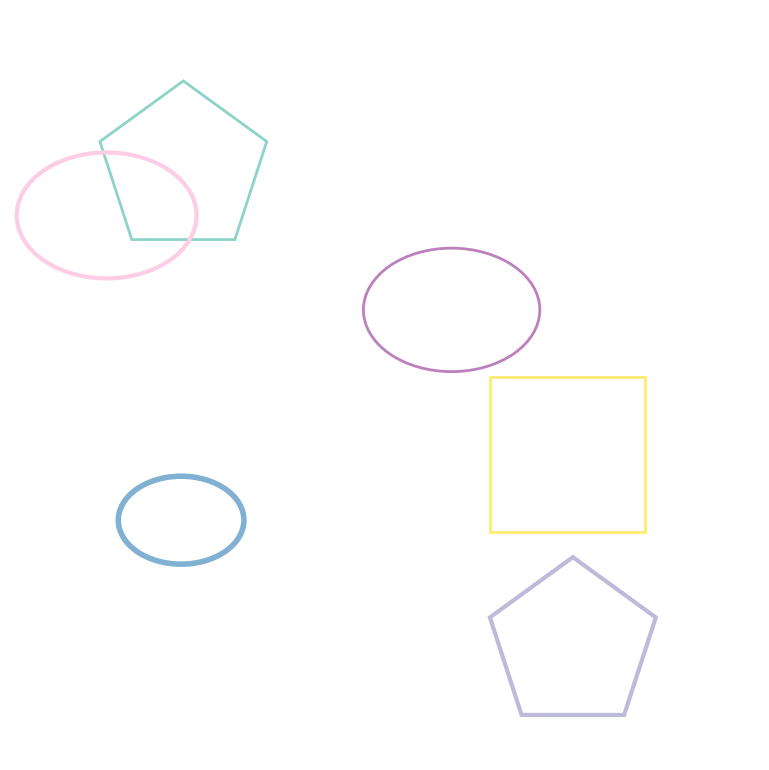[{"shape": "pentagon", "thickness": 1, "radius": 0.57, "center": [0.238, 0.781]}, {"shape": "pentagon", "thickness": 1.5, "radius": 0.57, "center": [0.744, 0.163]}, {"shape": "oval", "thickness": 2, "radius": 0.41, "center": [0.235, 0.324]}, {"shape": "oval", "thickness": 1.5, "radius": 0.58, "center": [0.138, 0.72]}, {"shape": "oval", "thickness": 1, "radius": 0.57, "center": [0.587, 0.598]}, {"shape": "square", "thickness": 1, "radius": 0.5, "center": [0.737, 0.41]}]